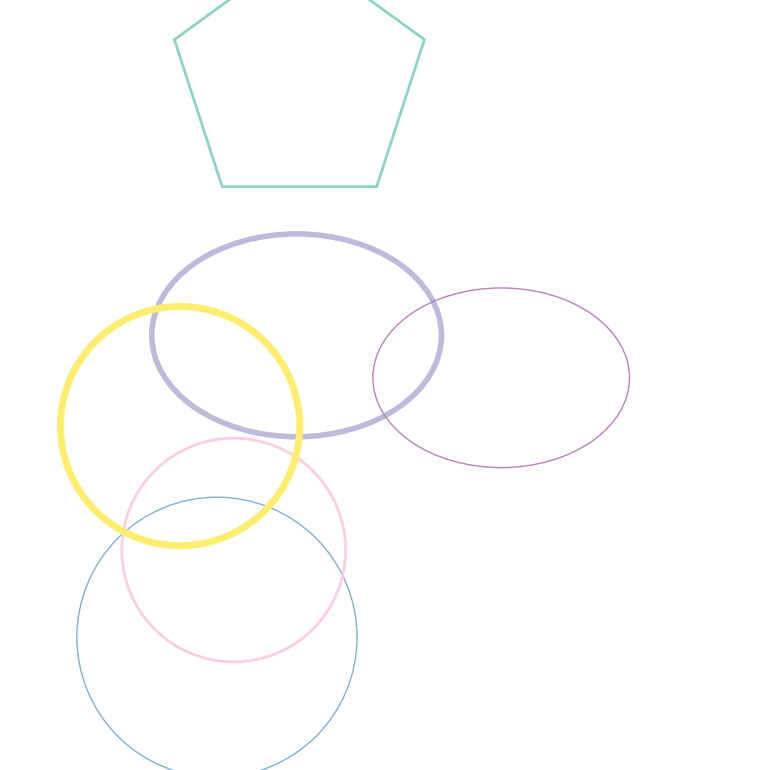[{"shape": "pentagon", "thickness": 1, "radius": 0.85, "center": [0.389, 0.896]}, {"shape": "oval", "thickness": 2, "radius": 0.94, "center": [0.385, 0.565]}, {"shape": "circle", "thickness": 0.5, "radius": 0.91, "center": [0.282, 0.172]}, {"shape": "circle", "thickness": 1, "radius": 0.73, "center": [0.304, 0.286]}, {"shape": "oval", "thickness": 0.5, "radius": 0.83, "center": [0.651, 0.509]}, {"shape": "circle", "thickness": 2.5, "radius": 0.78, "center": [0.234, 0.447]}]